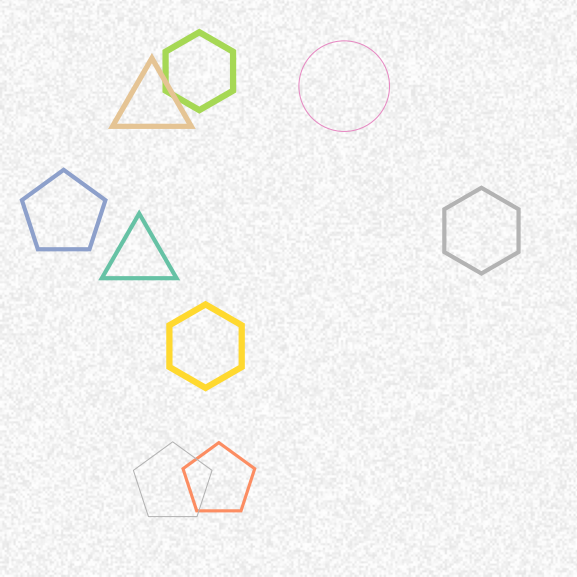[{"shape": "triangle", "thickness": 2, "radius": 0.37, "center": [0.241, 0.555]}, {"shape": "pentagon", "thickness": 1.5, "radius": 0.33, "center": [0.379, 0.167]}, {"shape": "pentagon", "thickness": 2, "radius": 0.38, "center": [0.11, 0.629]}, {"shape": "circle", "thickness": 0.5, "radius": 0.39, "center": [0.596, 0.85]}, {"shape": "hexagon", "thickness": 3, "radius": 0.34, "center": [0.345, 0.876]}, {"shape": "hexagon", "thickness": 3, "radius": 0.36, "center": [0.356, 0.4]}, {"shape": "triangle", "thickness": 2.5, "radius": 0.39, "center": [0.263, 0.82]}, {"shape": "hexagon", "thickness": 2, "radius": 0.37, "center": [0.834, 0.6]}, {"shape": "pentagon", "thickness": 0.5, "radius": 0.36, "center": [0.299, 0.163]}]